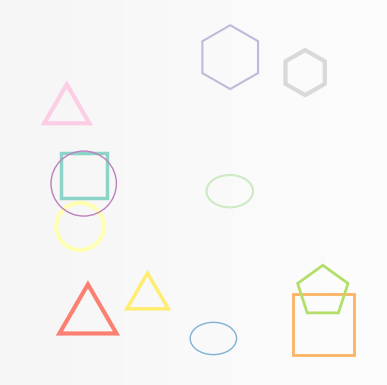[{"shape": "square", "thickness": 2.5, "radius": 0.29, "center": [0.217, 0.543]}, {"shape": "circle", "thickness": 3, "radius": 0.31, "center": [0.206, 0.412]}, {"shape": "hexagon", "thickness": 1.5, "radius": 0.41, "center": [0.594, 0.852]}, {"shape": "triangle", "thickness": 3, "radius": 0.43, "center": [0.227, 0.176]}, {"shape": "oval", "thickness": 1, "radius": 0.3, "center": [0.551, 0.121]}, {"shape": "square", "thickness": 2, "radius": 0.4, "center": [0.835, 0.157]}, {"shape": "pentagon", "thickness": 2, "radius": 0.34, "center": [0.833, 0.243]}, {"shape": "triangle", "thickness": 3, "radius": 0.34, "center": [0.172, 0.714]}, {"shape": "hexagon", "thickness": 3, "radius": 0.29, "center": [0.787, 0.811]}, {"shape": "circle", "thickness": 1, "radius": 0.42, "center": [0.216, 0.523]}, {"shape": "oval", "thickness": 1.5, "radius": 0.3, "center": [0.593, 0.503]}, {"shape": "triangle", "thickness": 2.5, "radius": 0.31, "center": [0.381, 0.229]}]